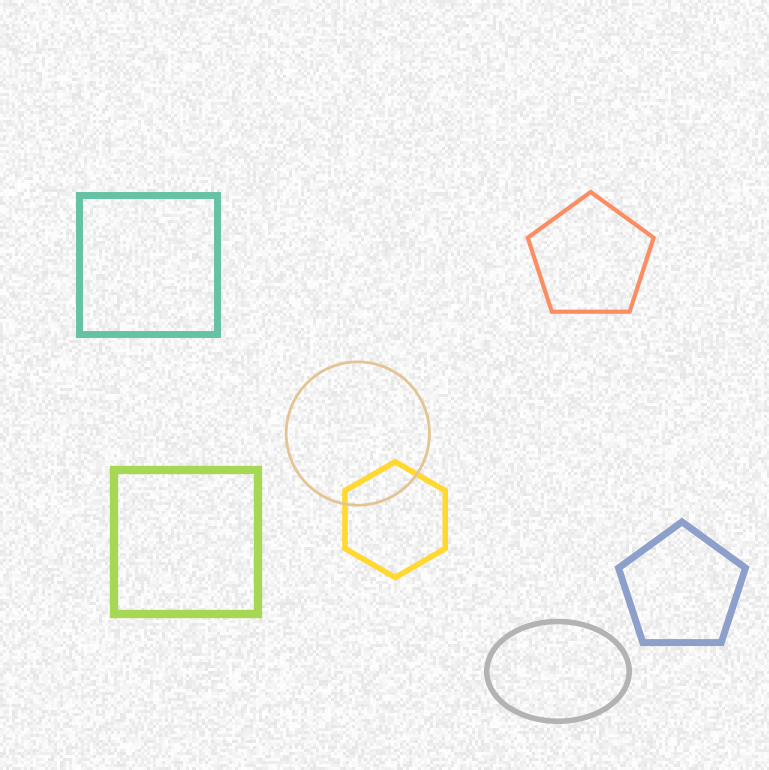[{"shape": "square", "thickness": 2.5, "radius": 0.45, "center": [0.192, 0.657]}, {"shape": "pentagon", "thickness": 1.5, "radius": 0.43, "center": [0.767, 0.665]}, {"shape": "pentagon", "thickness": 2.5, "radius": 0.43, "center": [0.886, 0.236]}, {"shape": "square", "thickness": 3, "radius": 0.47, "center": [0.242, 0.297]}, {"shape": "hexagon", "thickness": 2, "radius": 0.38, "center": [0.513, 0.325]}, {"shape": "circle", "thickness": 1, "radius": 0.47, "center": [0.465, 0.437]}, {"shape": "oval", "thickness": 2, "radius": 0.46, "center": [0.725, 0.128]}]